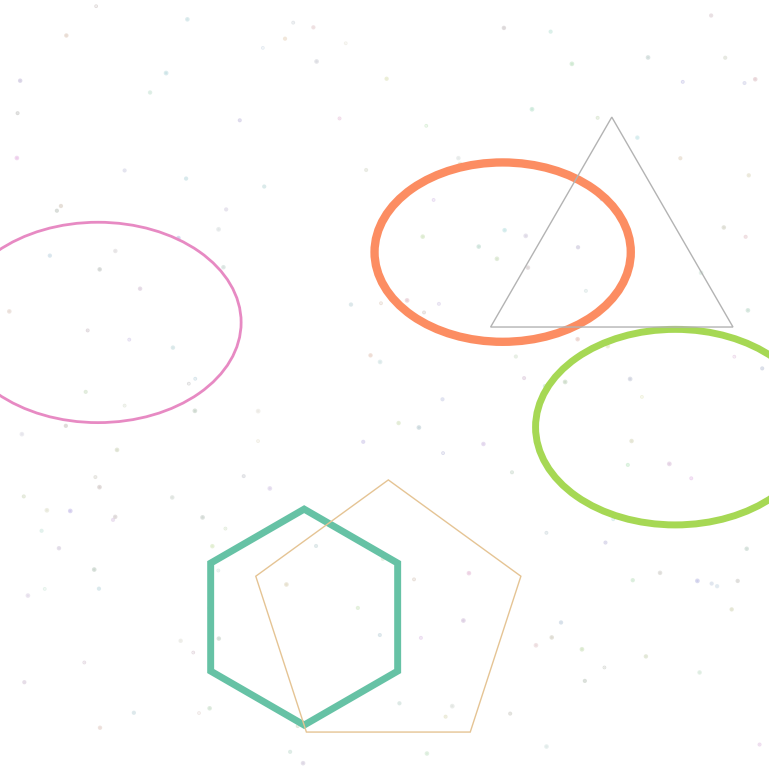[{"shape": "hexagon", "thickness": 2.5, "radius": 0.7, "center": [0.395, 0.199]}, {"shape": "oval", "thickness": 3, "radius": 0.83, "center": [0.653, 0.673]}, {"shape": "oval", "thickness": 1, "radius": 0.93, "center": [0.127, 0.581]}, {"shape": "oval", "thickness": 2.5, "radius": 0.91, "center": [0.877, 0.445]}, {"shape": "pentagon", "thickness": 0.5, "radius": 0.91, "center": [0.504, 0.196]}, {"shape": "triangle", "thickness": 0.5, "radius": 0.91, "center": [0.795, 0.666]}]